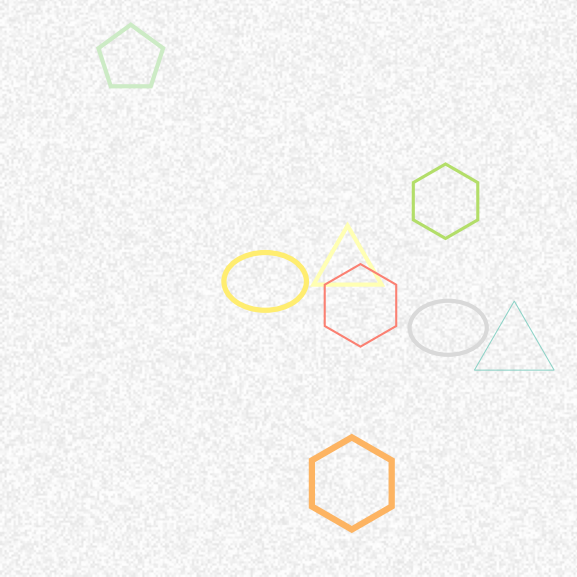[{"shape": "triangle", "thickness": 0.5, "radius": 0.4, "center": [0.891, 0.398]}, {"shape": "triangle", "thickness": 2, "radius": 0.34, "center": [0.602, 0.54]}, {"shape": "hexagon", "thickness": 1, "radius": 0.36, "center": [0.624, 0.47]}, {"shape": "hexagon", "thickness": 3, "radius": 0.4, "center": [0.609, 0.162]}, {"shape": "hexagon", "thickness": 1.5, "radius": 0.32, "center": [0.772, 0.651]}, {"shape": "oval", "thickness": 2, "radius": 0.33, "center": [0.776, 0.432]}, {"shape": "pentagon", "thickness": 2, "radius": 0.29, "center": [0.226, 0.897]}, {"shape": "oval", "thickness": 2.5, "radius": 0.36, "center": [0.459, 0.512]}]